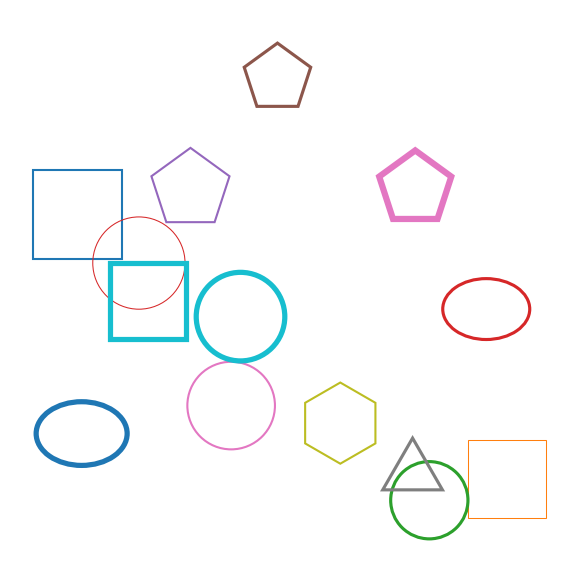[{"shape": "square", "thickness": 1, "radius": 0.39, "center": [0.134, 0.627]}, {"shape": "oval", "thickness": 2.5, "radius": 0.39, "center": [0.141, 0.248]}, {"shape": "square", "thickness": 0.5, "radius": 0.34, "center": [0.878, 0.17]}, {"shape": "circle", "thickness": 1.5, "radius": 0.33, "center": [0.743, 0.133]}, {"shape": "circle", "thickness": 0.5, "radius": 0.4, "center": [0.241, 0.544]}, {"shape": "oval", "thickness": 1.5, "radius": 0.38, "center": [0.842, 0.464]}, {"shape": "pentagon", "thickness": 1, "radius": 0.36, "center": [0.33, 0.672]}, {"shape": "pentagon", "thickness": 1.5, "radius": 0.3, "center": [0.48, 0.864]}, {"shape": "pentagon", "thickness": 3, "radius": 0.33, "center": [0.719, 0.673]}, {"shape": "circle", "thickness": 1, "radius": 0.38, "center": [0.4, 0.297]}, {"shape": "triangle", "thickness": 1.5, "radius": 0.3, "center": [0.714, 0.181]}, {"shape": "hexagon", "thickness": 1, "radius": 0.35, "center": [0.589, 0.266]}, {"shape": "circle", "thickness": 2.5, "radius": 0.38, "center": [0.416, 0.451]}, {"shape": "square", "thickness": 2.5, "radius": 0.33, "center": [0.256, 0.478]}]